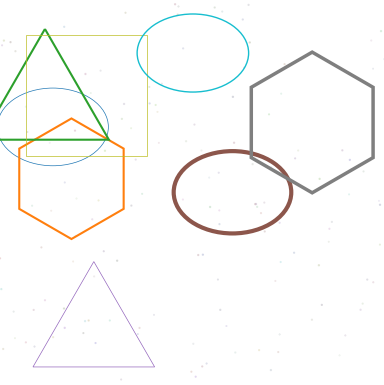[{"shape": "oval", "thickness": 0.5, "radius": 0.72, "center": [0.137, 0.67]}, {"shape": "hexagon", "thickness": 1.5, "radius": 0.78, "center": [0.186, 0.536]}, {"shape": "triangle", "thickness": 1.5, "radius": 0.96, "center": [0.117, 0.733]}, {"shape": "triangle", "thickness": 0.5, "radius": 0.91, "center": [0.244, 0.138]}, {"shape": "oval", "thickness": 3, "radius": 0.76, "center": [0.604, 0.501]}, {"shape": "hexagon", "thickness": 2.5, "radius": 0.91, "center": [0.811, 0.682]}, {"shape": "square", "thickness": 0.5, "radius": 0.79, "center": [0.224, 0.753]}, {"shape": "oval", "thickness": 1, "radius": 0.72, "center": [0.501, 0.862]}]